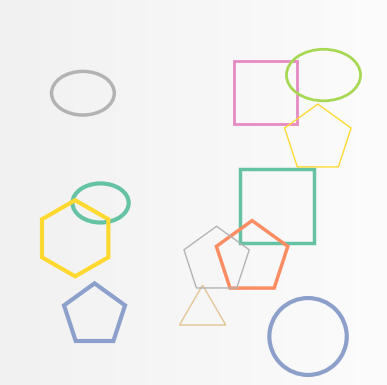[{"shape": "square", "thickness": 2.5, "radius": 0.48, "center": [0.715, 0.465]}, {"shape": "oval", "thickness": 3, "radius": 0.36, "center": [0.26, 0.473]}, {"shape": "pentagon", "thickness": 2.5, "radius": 0.48, "center": [0.651, 0.33]}, {"shape": "circle", "thickness": 3, "radius": 0.5, "center": [0.795, 0.126]}, {"shape": "pentagon", "thickness": 3, "radius": 0.41, "center": [0.244, 0.181]}, {"shape": "square", "thickness": 2, "radius": 0.41, "center": [0.686, 0.76]}, {"shape": "oval", "thickness": 2, "radius": 0.48, "center": [0.835, 0.805]}, {"shape": "hexagon", "thickness": 3, "radius": 0.49, "center": [0.194, 0.381]}, {"shape": "pentagon", "thickness": 1, "radius": 0.45, "center": [0.82, 0.64]}, {"shape": "triangle", "thickness": 1, "radius": 0.35, "center": [0.523, 0.19]}, {"shape": "pentagon", "thickness": 1, "radius": 0.44, "center": [0.559, 0.324]}, {"shape": "oval", "thickness": 2.5, "radius": 0.4, "center": [0.214, 0.758]}]